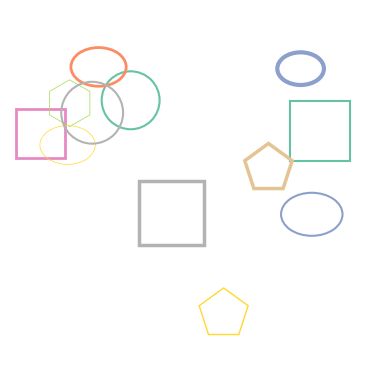[{"shape": "circle", "thickness": 1.5, "radius": 0.38, "center": [0.339, 0.74]}, {"shape": "square", "thickness": 1.5, "radius": 0.39, "center": [0.831, 0.659]}, {"shape": "oval", "thickness": 2, "radius": 0.36, "center": [0.256, 0.826]}, {"shape": "oval", "thickness": 1.5, "radius": 0.4, "center": [0.81, 0.443]}, {"shape": "oval", "thickness": 3, "radius": 0.3, "center": [0.781, 0.822]}, {"shape": "square", "thickness": 2, "radius": 0.32, "center": [0.105, 0.653]}, {"shape": "hexagon", "thickness": 0.5, "radius": 0.3, "center": [0.181, 0.732]}, {"shape": "pentagon", "thickness": 1, "radius": 0.33, "center": [0.581, 0.185]}, {"shape": "oval", "thickness": 0.5, "radius": 0.36, "center": [0.176, 0.623]}, {"shape": "pentagon", "thickness": 2.5, "radius": 0.32, "center": [0.697, 0.563]}, {"shape": "square", "thickness": 2.5, "radius": 0.42, "center": [0.446, 0.447]}, {"shape": "circle", "thickness": 1.5, "radius": 0.4, "center": [0.239, 0.707]}]